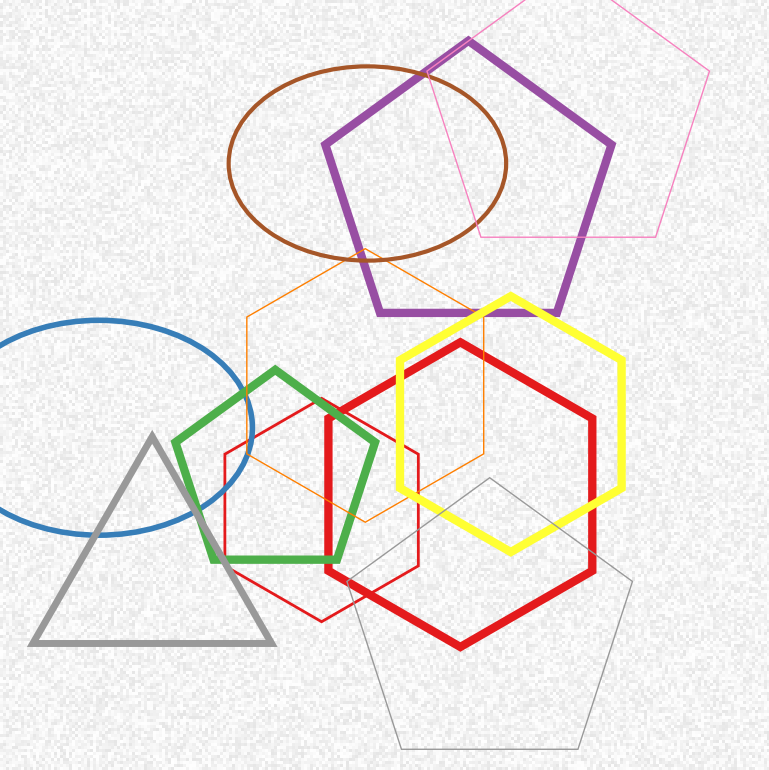[{"shape": "hexagon", "thickness": 1, "radius": 0.73, "center": [0.418, 0.338]}, {"shape": "hexagon", "thickness": 3, "radius": 0.99, "center": [0.598, 0.358]}, {"shape": "oval", "thickness": 2, "radius": 1.0, "center": [0.128, 0.445]}, {"shape": "pentagon", "thickness": 3, "radius": 0.68, "center": [0.357, 0.383]}, {"shape": "pentagon", "thickness": 3, "radius": 0.98, "center": [0.608, 0.752]}, {"shape": "hexagon", "thickness": 0.5, "radius": 0.89, "center": [0.474, 0.499]}, {"shape": "hexagon", "thickness": 3, "radius": 0.83, "center": [0.663, 0.449]}, {"shape": "oval", "thickness": 1.5, "radius": 0.9, "center": [0.477, 0.788]}, {"shape": "pentagon", "thickness": 0.5, "radius": 0.96, "center": [0.738, 0.848]}, {"shape": "triangle", "thickness": 2.5, "radius": 0.9, "center": [0.198, 0.254]}, {"shape": "pentagon", "thickness": 0.5, "radius": 0.97, "center": [0.636, 0.185]}]